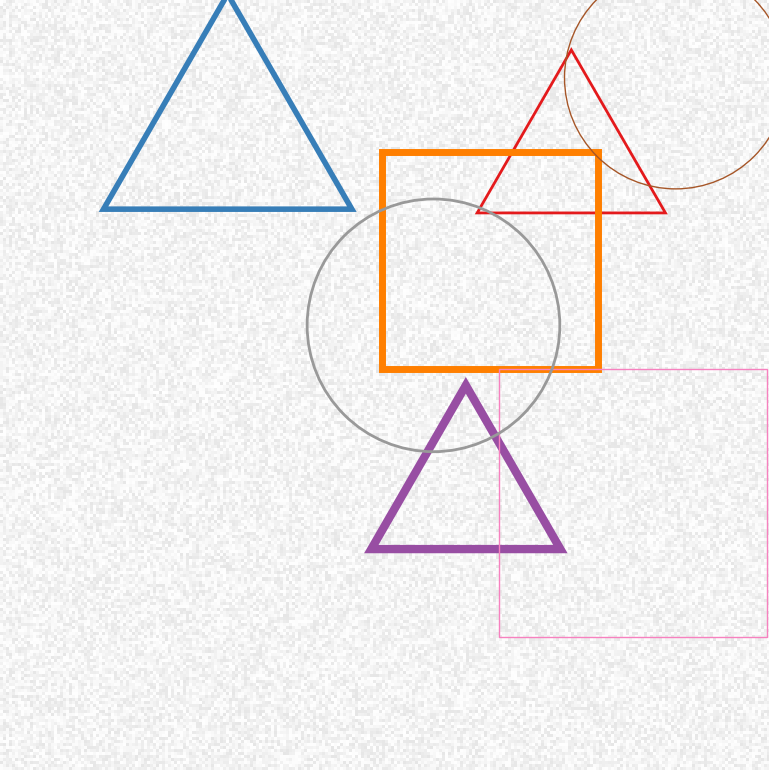[{"shape": "triangle", "thickness": 1, "radius": 0.71, "center": [0.742, 0.794]}, {"shape": "triangle", "thickness": 2, "radius": 0.93, "center": [0.296, 0.821]}, {"shape": "triangle", "thickness": 3, "radius": 0.71, "center": [0.605, 0.358]}, {"shape": "square", "thickness": 2.5, "radius": 0.7, "center": [0.637, 0.662]}, {"shape": "circle", "thickness": 0.5, "radius": 0.72, "center": [0.877, 0.899]}, {"shape": "square", "thickness": 0.5, "radius": 0.87, "center": [0.822, 0.347]}, {"shape": "circle", "thickness": 1, "radius": 0.82, "center": [0.563, 0.577]}]